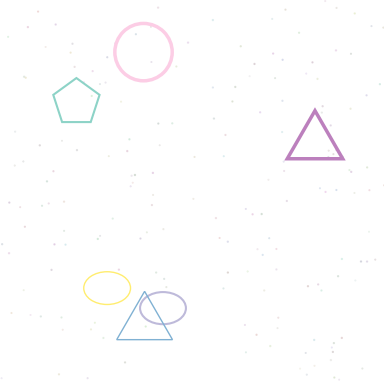[{"shape": "pentagon", "thickness": 1.5, "radius": 0.32, "center": [0.198, 0.734]}, {"shape": "oval", "thickness": 1.5, "radius": 0.3, "center": [0.423, 0.2]}, {"shape": "triangle", "thickness": 1, "radius": 0.42, "center": [0.376, 0.16]}, {"shape": "circle", "thickness": 2.5, "radius": 0.37, "center": [0.373, 0.865]}, {"shape": "triangle", "thickness": 2.5, "radius": 0.42, "center": [0.818, 0.629]}, {"shape": "oval", "thickness": 1, "radius": 0.3, "center": [0.278, 0.252]}]